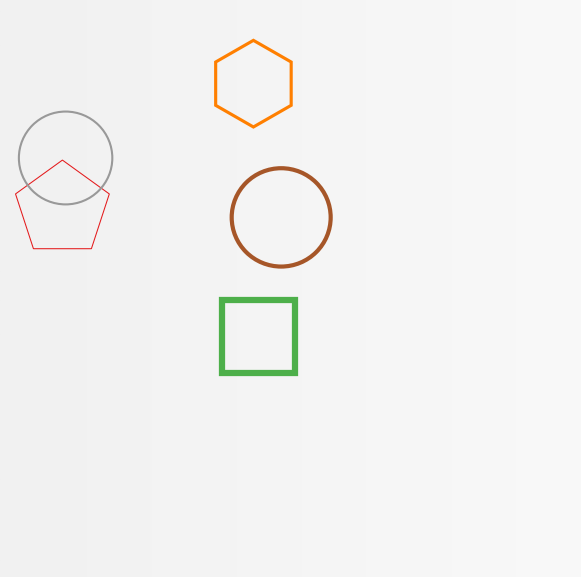[{"shape": "pentagon", "thickness": 0.5, "radius": 0.42, "center": [0.107, 0.637]}, {"shape": "square", "thickness": 3, "radius": 0.32, "center": [0.445, 0.417]}, {"shape": "hexagon", "thickness": 1.5, "radius": 0.38, "center": [0.436, 0.854]}, {"shape": "circle", "thickness": 2, "radius": 0.43, "center": [0.484, 0.623]}, {"shape": "circle", "thickness": 1, "radius": 0.4, "center": [0.113, 0.726]}]